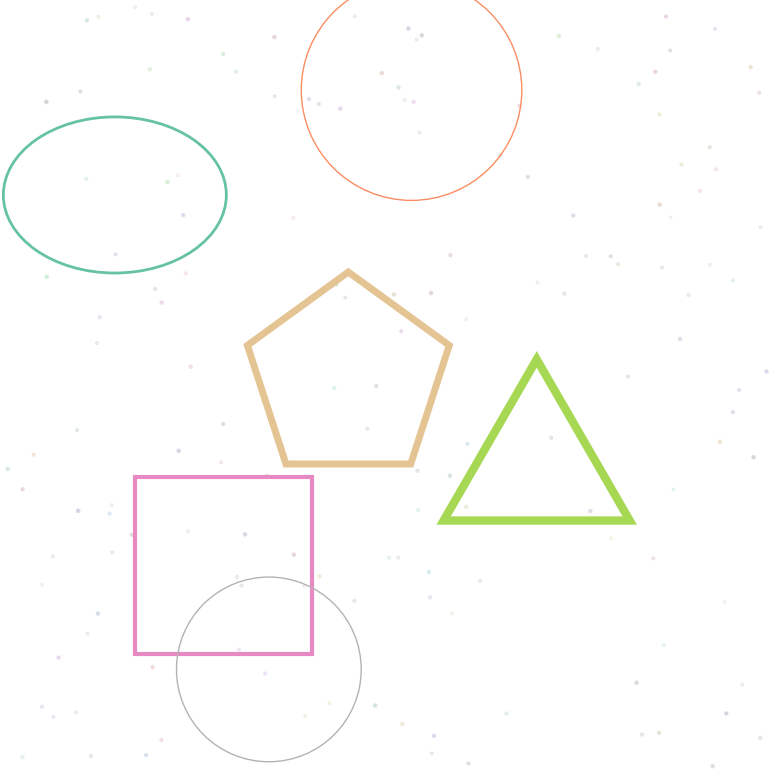[{"shape": "oval", "thickness": 1, "radius": 0.72, "center": [0.149, 0.747]}, {"shape": "circle", "thickness": 0.5, "radius": 0.72, "center": [0.534, 0.883]}, {"shape": "square", "thickness": 1.5, "radius": 0.57, "center": [0.291, 0.266]}, {"shape": "triangle", "thickness": 3, "radius": 0.7, "center": [0.697, 0.394]}, {"shape": "pentagon", "thickness": 2.5, "radius": 0.69, "center": [0.452, 0.509]}, {"shape": "circle", "thickness": 0.5, "radius": 0.6, "center": [0.349, 0.131]}]